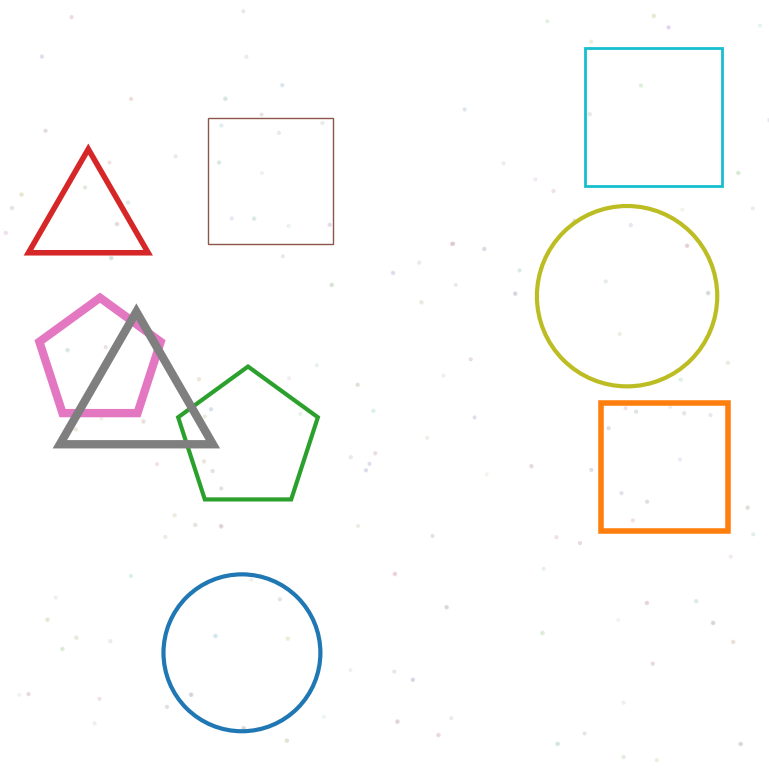[{"shape": "circle", "thickness": 1.5, "radius": 0.51, "center": [0.314, 0.152]}, {"shape": "square", "thickness": 2, "radius": 0.41, "center": [0.863, 0.393]}, {"shape": "pentagon", "thickness": 1.5, "radius": 0.48, "center": [0.322, 0.429]}, {"shape": "triangle", "thickness": 2, "radius": 0.45, "center": [0.115, 0.717]}, {"shape": "square", "thickness": 0.5, "radius": 0.41, "center": [0.351, 0.765]}, {"shape": "pentagon", "thickness": 3, "radius": 0.41, "center": [0.13, 0.53]}, {"shape": "triangle", "thickness": 3, "radius": 0.57, "center": [0.177, 0.48]}, {"shape": "circle", "thickness": 1.5, "radius": 0.59, "center": [0.814, 0.615]}, {"shape": "square", "thickness": 1, "radius": 0.45, "center": [0.849, 0.848]}]